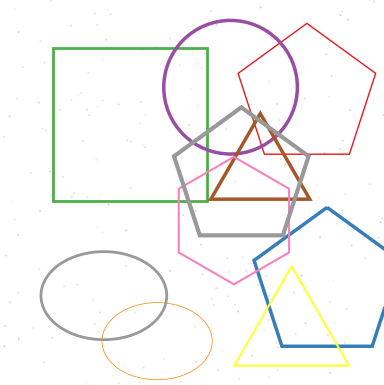[{"shape": "pentagon", "thickness": 1, "radius": 0.94, "center": [0.797, 0.751]}, {"shape": "pentagon", "thickness": 2.5, "radius": 1.0, "center": [0.85, 0.262]}, {"shape": "square", "thickness": 2, "radius": 1.0, "center": [0.338, 0.676]}, {"shape": "circle", "thickness": 2.5, "radius": 0.87, "center": [0.599, 0.773]}, {"shape": "oval", "thickness": 0.5, "radius": 0.72, "center": [0.408, 0.114]}, {"shape": "triangle", "thickness": 1.5, "radius": 0.86, "center": [0.758, 0.136]}, {"shape": "triangle", "thickness": 2.5, "radius": 0.74, "center": [0.676, 0.557]}, {"shape": "hexagon", "thickness": 1.5, "radius": 0.83, "center": [0.608, 0.427]}, {"shape": "pentagon", "thickness": 3, "radius": 0.92, "center": [0.627, 0.537]}, {"shape": "oval", "thickness": 2, "radius": 0.82, "center": [0.27, 0.232]}]